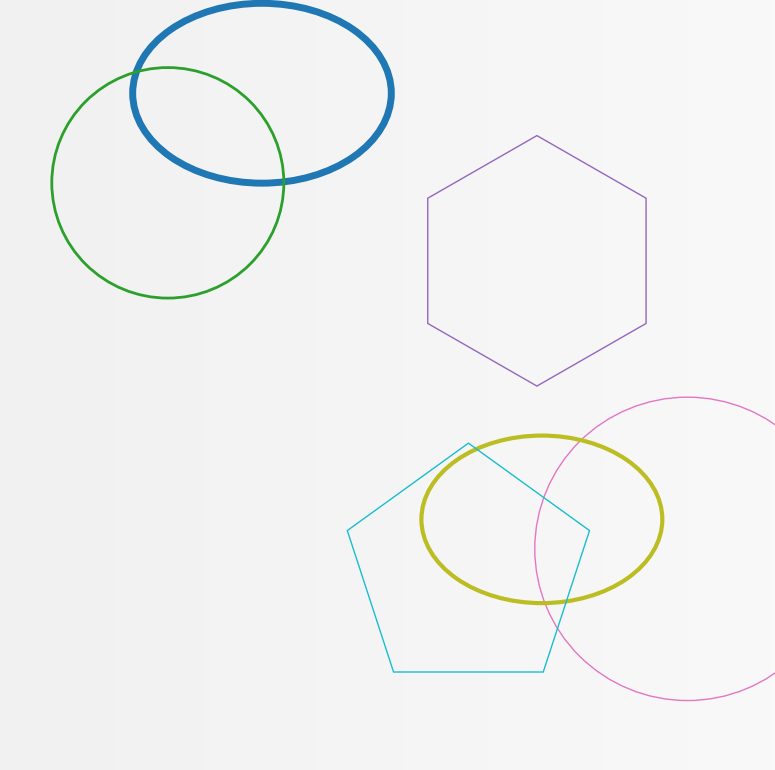[{"shape": "oval", "thickness": 2.5, "radius": 0.83, "center": [0.338, 0.879]}, {"shape": "circle", "thickness": 1, "radius": 0.75, "center": [0.217, 0.763]}, {"shape": "hexagon", "thickness": 0.5, "radius": 0.81, "center": [0.693, 0.661]}, {"shape": "circle", "thickness": 0.5, "radius": 0.98, "center": [0.887, 0.287]}, {"shape": "oval", "thickness": 1.5, "radius": 0.78, "center": [0.699, 0.326]}, {"shape": "pentagon", "thickness": 0.5, "radius": 0.82, "center": [0.604, 0.26]}]